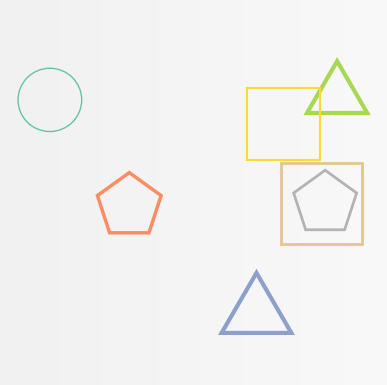[{"shape": "circle", "thickness": 1, "radius": 0.41, "center": [0.129, 0.741]}, {"shape": "pentagon", "thickness": 2.5, "radius": 0.43, "center": [0.334, 0.465]}, {"shape": "triangle", "thickness": 3, "radius": 0.52, "center": [0.662, 0.187]}, {"shape": "triangle", "thickness": 3, "radius": 0.45, "center": [0.87, 0.751]}, {"shape": "square", "thickness": 1.5, "radius": 0.47, "center": [0.732, 0.678]}, {"shape": "square", "thickness": 2, "radius": 0.53, "center": [0.83, 0.471]}, {"shape": "pentagon", "thickness": 2, "radius": 0.43, "center": [0.839, 0.472]}]